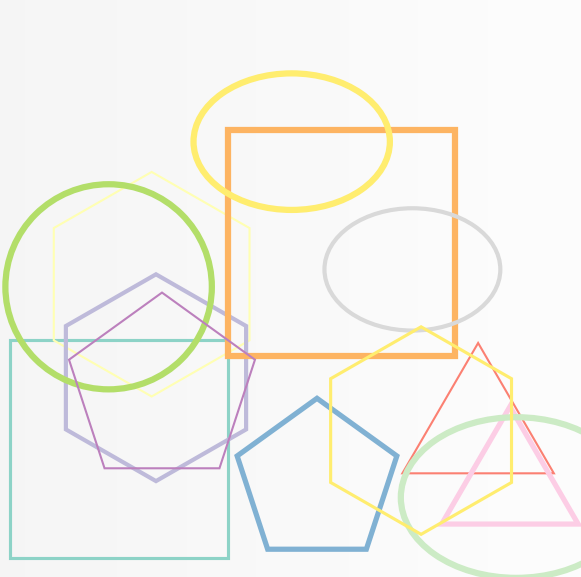[{"shape": "square", "thickness": 1.5, "radius": 0.94, "center": [0.205, 0.222]}, {"shape": "hexagon", "thickness": 1, "radius": 0.97, "center": [0.261, 0.507]}, {"shape": "hexagon", "thickness": 2, "radius": 0.9, "center": [0.268, 0.345]}, {"shape": "triangle", "thickness": 1, "radius": 0.75, "center": [0.823, 0.255]}, {"shape": "pentagon", "thickness": 2.5, "radius": 0.72, "center": [0.545, 0.165]}, {"shape": "square", "thickness": 3, "radius": 0.98, "center": [0.587, 0.578]}, {"shape": "circle", "thickness": 3, "radius": 0.89, "center": [0.187, 0.503]}, {"shape": "triangle", "thickness": 2.5, "radius": 0.68, "center": [0.877, 0.159]}, {"shape": "oval", "thickness": 2, "radius": 0.76, "center": [0.709, 0.533]}, {"shape": "pentagon", "thickness": 1, "radius": 0.84, "center": [0.279, 0.324]}, {"shape": "oval", "thickness": 3, "radius": 0.99, "center": [0.888, 0.138]}, {"shape": "oval", "thickness": 3, "radius": 0.84, "center": [0.502, 0.754]}, {"shape": "hexagon", "thickness": 1.5, "radius": 0.9, "center": [0.724, 0.254]}]